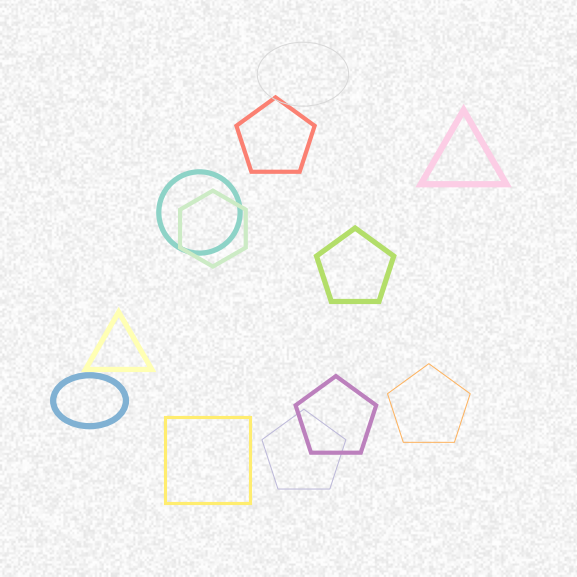[{"shape": "circle", "thickness": 2.5, "radius": 0.35, "center": [0.345, 0.631]}, {"shape": "triangle", "thickness": 2.5, "radius": 0.33, "center": [0.205, 0.393]}, {"shape": "pentagon", "thickness": 0.5, "radius": 0.38, "center": [0.526, 0.214]}, {"shape": "pentagon", "thickness": 2, "radius": 0.36, "center": [0.477, 0.759]}, {"shape": "oval", "thickness": 3, "radius": 0.32, "center": [0.155, 0.305]}, {"shape": "pentagon", "thickness": 0.5, "radius": 0.38, "center": [0.743, 0.294]}, {"shape": "pentagon", "thickness": 2.5, "radius": 0.35, "center": [0.615, 0.534]}, {"shape": "triangle", "thickness": 3, "radius": 0.43, "center": [0.803, 0.723]}, {"shape": "oval", "thickness": 0.5, "radius": 0.4, "center": [0.525, 0.871]}, {"shape": "pentagon", "thickness": 2, "radius": 0.37, "center": [0.582, 0.275]}, {"shape": "hexagon", "thickness": 2, "radius": 0.33, "center": [0.369, 0.603]}, {"shape": "square", "thickness": 1.5, "radius": 0.37, "center": [0.359, 0.203]}]